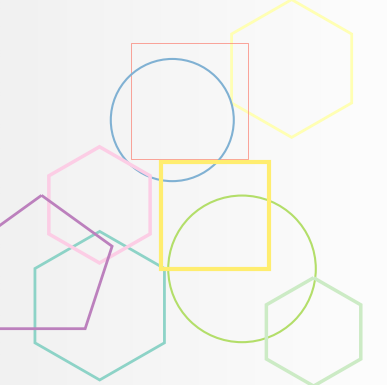[{"shape": "hexagon", "thickness": 2, "radius": 0.96, "center": [0.257, 0.206]}, {"shape": "hexagon", "thickness": 2, "radius": 0.89, "center": [0.753, 0.822]}, {"shape": "square", "thickness": 0.5, "radius": 0.76, "center": [0.489, 0.738]}, {"shape": "circle", "thickness": 1.5, "radius": 0.79, "center": [0.445, 0.688]}, {"shape": "circle", "thickness": 1.5, "radius": 0.95, "center": [0.625, 0.302]}, {"shape": "hexagon", "thickness": 2.5, "radius": 0.75, "center": [0.257, 0.468]}, {"shape": "pentagon", "thickness": 2, "radius": 0.96, "center": [0.107, 0.301]}, {"shape": "hexagon", "thickness": 2.5, "radius": 0.7, "center": [0.809, 0.138]}, {"shape": "square", "thickness": 3, "radius": 0.69, "center": [0.555, 0.439]}]